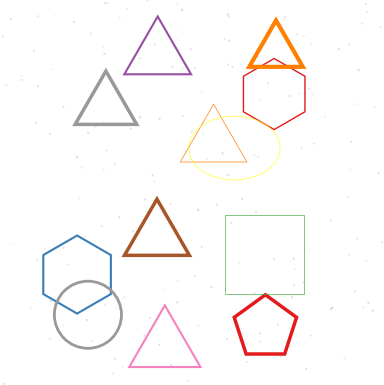[{"shape": "hexagon", "thickness": 1, "radius": 0.46, "center": [0.712, 0.756]}, {"shape": "pentagon", "thickness": 2.5, "radius": 0.43, "center": [0.689, 0.149]}, {"shape": "hexagon", "thickness": 1.5, "radius": 0.51, "center": [0.2, 0.287]}, {"shape": "square", "thickness": 0.5, "radius": 0.51, "center": [0.686, 0.34]}, {"shape": "triangle", "thickness": 1.5, "radius": 0.5, "center": [0.41, 0.857]}, {"shape": "triangle", "thickness": 0.5, "radius": 0.5, "center": [0.555, 0.629]}, {"shape": "triangle", "thickness": 3, "radius": 0.4, "center": [0.717, 0.867]}, {"shape": "oval", "thickness": 0.5, "radius": 0.59, "center": [0.609, 0.615]}, {"shape": "triangle", "thickness": 2.5, "radius": 0.49, "center": [0.408, 0.385]}, {"shape": "triangle", "thickness": 1.5, "radius": 0.53, "center": [0.428, 0.1]}, {"shape": "triangle", "thickness": 2.5, "radius": 0.46, "center": [0.275, 0.723]}, {"shape": "circle", "thickness": 2, "radius": 0.44, "center": [0.228, 0.182]}]